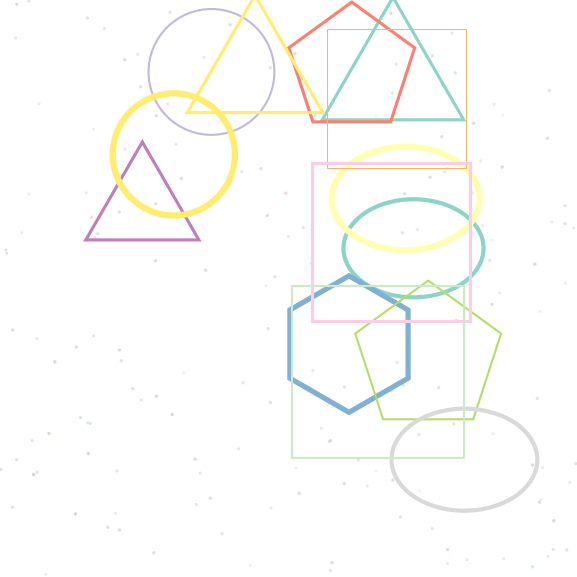[{"shape": "triangle", "thickness": 1.5, "radius": 0.71, "center": [0.68, 0.862]}, {"shape": "oval", "thickness": 2, "radius": 0.61, "center": [0.716, 0.569]}, {"shape": "oval", "thickness": 3, "radius": 0.64, "center": [0.702, 0.655]}, {"shape": "circle", "thickness": 1, "radius": 0.54, "center": [0.366, 0.875]}, {"shape": "pentagon", "thickness": 1.5, "radius": 0.57, "center": [0.609, 0.881]}, {"shape": "hexagon", "thickness": 2.5, "radius": 0.59, "center": [0.604, 0.403]}, {"shape": "square", "thickness": 0.5, "radius": 0.6, "center": [0.687, 0.829]}, {"shape": "pentagon", "thickness": 1, "radius": 0.66, "center": [0.741, 0.381]}, {"shape": "square", "thickness": 1.5, "radius": 0.68, "center": [0.677, 0.58]}, {"shape": "oval", "thickness": 2, "radius": 0.63, "center": [0.804, 0.203]}, {"shape": "triangle", "thickness": 1.5, "radius": 0.57, "center": [0.247, 0.64]}, {"shape": "square", "thickness": 1, "radius": 0.74, "center": [0.654, 0.355]}, {"shape": "circle", "thickness": 3, "radius": 0.53, "center": [0.301, 0.732]}, {"shape": "triangle", "thickness": 1.5, "radius": 0.68, "center": [0.442, 0.872]}]